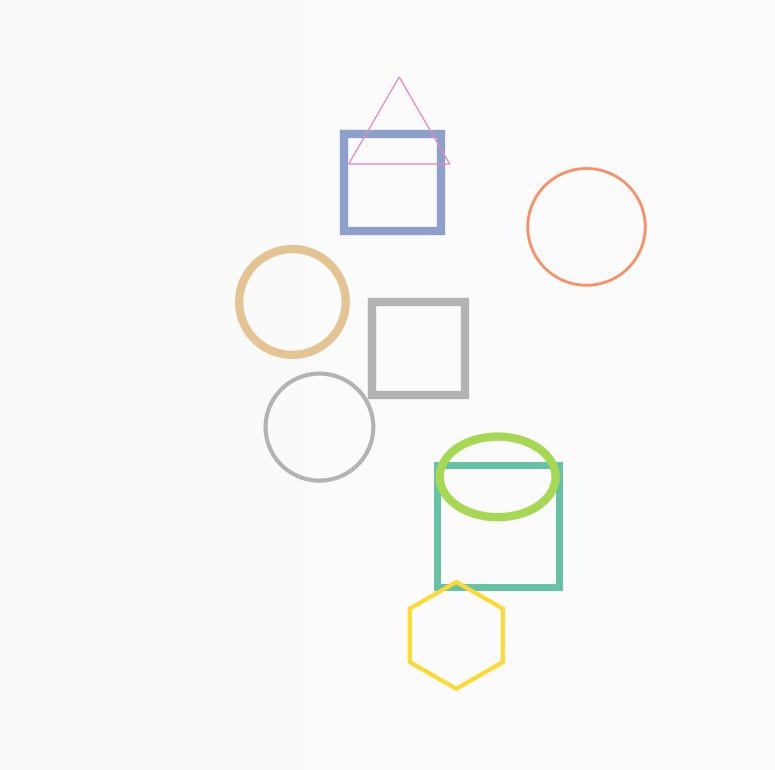[{"shape": "square", "thickness": 2.5, "radius": 0.39, "center": [0.643, 0.317]}, {"shape": "circle", "thickness": 1, "radius": 0.38, "center": [0.757, 0.705]}, {"shape": "square", "thickness": 3, "radius": 0.31, "center": [0.507, 0.763]}, {"shape": "triangle", "thickness": 0.5, "radius": 0.38, "center": [0.515, 0.825]}, {"shape": "oval", "thickness": 3, "radius": 0.37, "center": [0.642, 0.381]}, {"shape": "hexagon", "thickness": 1.5, "radius": 0.35, "center": [0.589, 0.175]}, {"shape": "circle", "thickness": 3, "radius": 0.34, "center": [0.377, 0.608]}, {"shape": "square", "thickness": 3, "radius": 0.3, "center": [0.54, 0.548]}, {"shape": "circle", "thickness": 1.5, "radius": 0.35, "center": [0.412, 0.445]}]